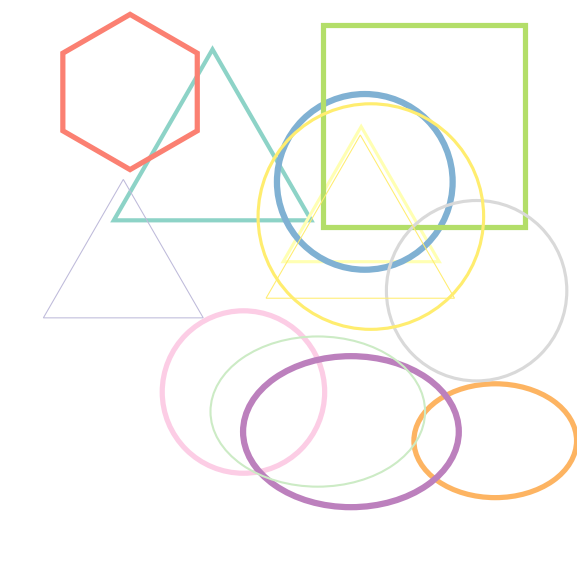[{"shape": "triangle", "thickness": 2, "radius": 0.99, "center": [0.368, 0.716]}, {"shape": "triangle", "thickness": 1.5, "radius": 0.78, "center": [0.625, 0.624]}, {"shape": "triangle", "thickness": 0.5, "radius": 0.8, "center": [0.214, 0.529]}, {"shape": "hexagon", "thickness": 2.5, "radius": 0.67, "center": [0.225, 0.84]}, {"shape": "circle", "thickness": 3, "radius": 0.76, "center": [0.632, 0.684]}, {"shape": "oval", "thickness": 2.5, "radius": 0.7, "center": [0.858, 0.236]}, {"shape": "square", "thickness": 2.5, "radius": 0.88, "center": [0.735, 0.781]}, {"shape": "circle", "thickness": 2.5, "radius": 0.7, "center": [0.422, 0.32]}, {"shape": "circle", "thickness": 1.5, "radius": 0.78, "center": [0.825, 0.496]}, {"shape": "oval", "thickness": 3, "radius": 0.93, "center": [0.608, 0.252]}, {"shape": "oval", "thickness": 1, "radius": 0.93, "center": [0.55, 0.286]}, {"shape": "triangle", "thickness": 0.5, "radius": 0.94, "center": [0.624, 0.577]}, {"shape": "circle", "thickness": 1.5, "radius": 0.98, "center": [0.642, 0.624]}]